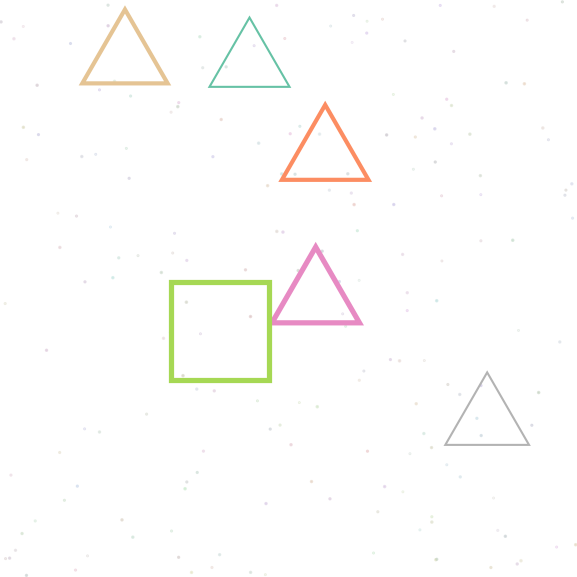[{"shape": "triangle", "thickness": 1, "radius": 0.4, "center": [0.432, 0.889]}, {"shape": "triangle", "thickness": 2, "radius": 0.43, "center": [0.563, 0.731]}, {"shape": "triangle", "thickness": 2.5, "radius": 0.44, "center": [0.547, 0.484]}, {"shape": "square", "thickness": 2.5, "radius": 0.42, "center": [0.381, 0.426]}, {"shape": "triangle", "thickness": 2, "radius": 0.43, "center": [0.216, 0.897]}, {"shape": "triangle", "thickness": 1, "radius": 0.42, "center": [0.844, 0.271]}]